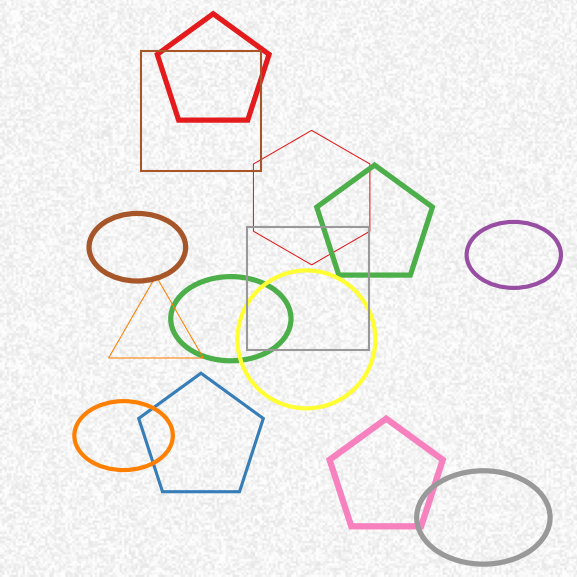[{"shape": "pentagon", "thickness": 2.5, "radius": 0.51, "center": [0.369, 0.874]}, {"shape": "hexagon", "thickness": 0.5, "radius": 0.58, "center": [0.54, 0.657]}, {"shape": "pentagon", "thickness": 1.5, "radius": 0.57, "center": [0.348, 0.239]}, {"shape": "pentagon", "thickness": 2.5, "radius": 0.53, "center": [0.649, 0.608]}, {"shape": "oval", "thickness": 2.5, "radius": 0.52, "center": [0.4, 0.447]}, {"shape": "oval", "thickness": 2, "radius": 0.41, "center": [0.89, 0.558]}, {"shape": "oval", "thickness": 2, "radius": 0.43, "center": [0.214, 0.245]}, {"shape": "triangle", "thickness": 0.5, "radius": 0.47, "center": [0.27, 0.427]}, {"shape": "circle", "thickness": 2, "radius": 0.6, "center": [0.531, 0.411]}, {"shape": "oval", "thickness": 2.5, "radius": 0.42, "center": [0.238, 0.571]}, {"shape": "square", "thickness": 1, "radius": 0.52, "center": [0.348, 0.807]}, {"shape": "pentagon", "thickness": 3, "radius": 0.52, "center": [0.669, 0.171]}, {"shape": "square", "thickness": 1, "radius": 0.53, "center": [0.533, 0.5]}, {"shape": "oval", "thickness": 2.5, "radius": 0.58, "center": [0.837, 0.103]}]